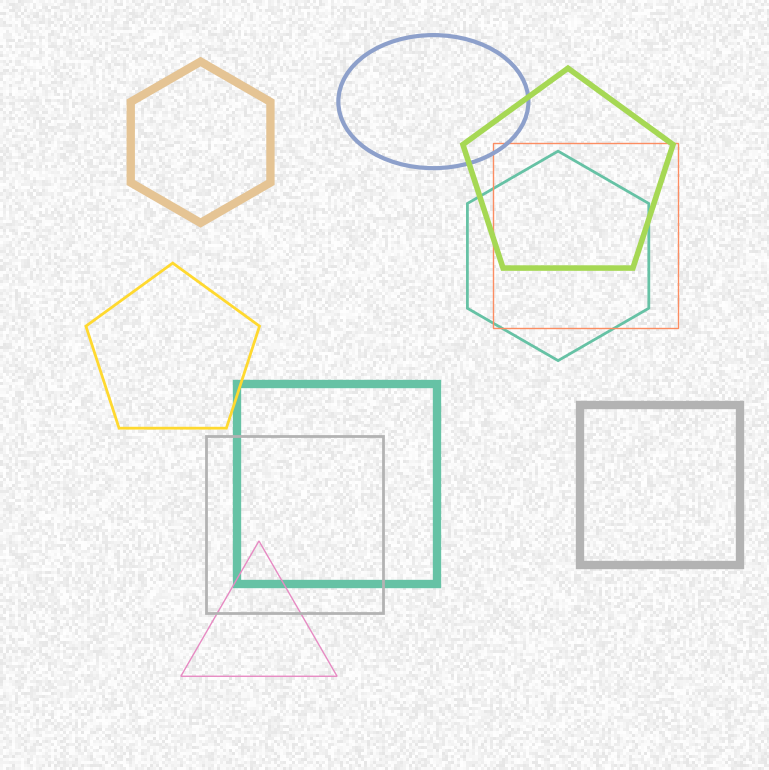[{"shape": "hexagon", "thickness": 1, "radius": 0.68, "center": [0.725, 0.668]}, {"shape": "square", "thickness": 3, "radius": 0.65, "center": [0.437, 0.372]}, {"shape": "square", "thickness": 0.5, "radius": 0.6, "center": [0.761, 0.694]}, {"shape": "oval", "thickness": 1.5, "radius": 0.62, "center": [0.563, 0.868]}, {"shape": "triangle", "thickness": 0.5, "radius": 0.59, "center": [0.336, 0.18]}, {"shape": "pentagon", "thickness": 2, "radius": 0.72, "center": [0.738, 0.768]}, {"shape": "pentagon", "thickness": 1, "radius": 0.59, "center": [0.224, 0.54]}, {"shape": "hexagon", "thickness": 3, "radius": 0.52, "center": [0.261, 0.815]}, {"shape": "square", "thickness": 1, "radius": 0.57, "center": [0.382, 0.319]}, {"shape": "square", "thickness": 3, "radius": 0.52, "center": [0.857, 0.37]}]